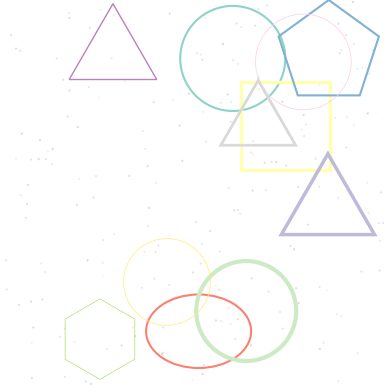[{"shape": "circle", "thickness": 1.5, "radius": 0.68, "center": [0.605, 0.848]}, {"shape": "square", "thickness": 2.5, "radius": 0.58, "center": [0.741, 0.673]}, {"shape": "triangle", "thickness": 2.5, "radius": 0.7, "center": [0.852, 0.461]}, {"shape": "oval", "thickness": 1.5, "radius": 0.68, "center": [0.516, 0.14]}, {"shape": "pentagon", "thickness": 1.5, "radius": 0.68, "center": [0.854, 0.863]}, {"shape": "hexagon", "thickness": 0.5, "radius": 0.52, "center": [0.26, 0.119]}, {"shape": "circle", "thickness": 0.5, "radius": 0.62, "center": [0.788, 0.839]}, {"shape": "triangle", "thickness": 2, "radius": 0.56, "center": [0.671, 0.679]}, {"shape": "triangle", "thickness": 1, "radius": 0.66, "center": [0.293, 0.859]}, {"shape": "circle", "thickness": 3, "radius": 0.65, "center": [0.64, 0.192]}, {"shape": "circle", "thickness": 0.5, "radius": 0.56, "center": [0.434, 0.268]}]